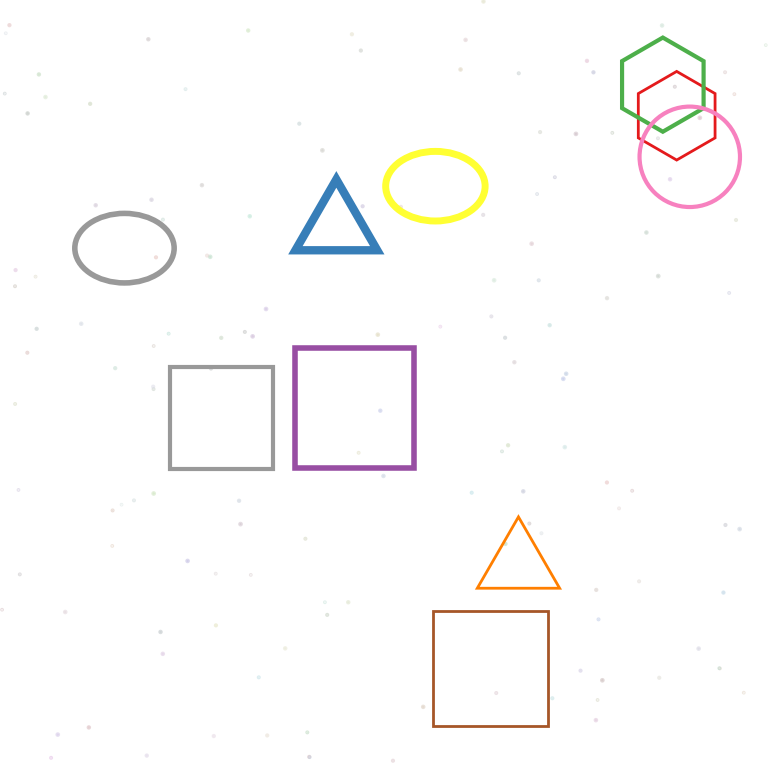[{"shape": "hexagon", "thickness": 1, "radius": 0.29, "center": [0.879, 0.85]}, {"shape": "triangle", "thickness": 3, "radius": 0.31, "center": [0.437, 0.706]}, {"shape": "hexagon", "thickness": 1.5, "radius": 0.31, "center": [0.861, 0.89]}, {"shape": "square", "thickness": 2, "radius": 0.39, "center": [0.461, 0.47]}, {"shape": "triangle", "thickness": 1, "radius": 0.31, "center": [0.673, 0.267]}, {"shape": "oval", "thickness": 2.5, "radius": 0.32, "center": [0.565, 0.758]}, {"shape": "square", "thickness": 1, "radius": 0.37, "center": [0.637, 0.132]}, {"shape": "circle", "thickness": 1.5, "radius": 0.33, "center": [0.896, 0.796]}, {"shape": "square", "thickness": 1.5, "radius": 0.33, "center": [0.287, 0.457]}, {"shape": "oval", "thickness": 2, "radius": 0.32, "center": [0.162, 0.678]}]